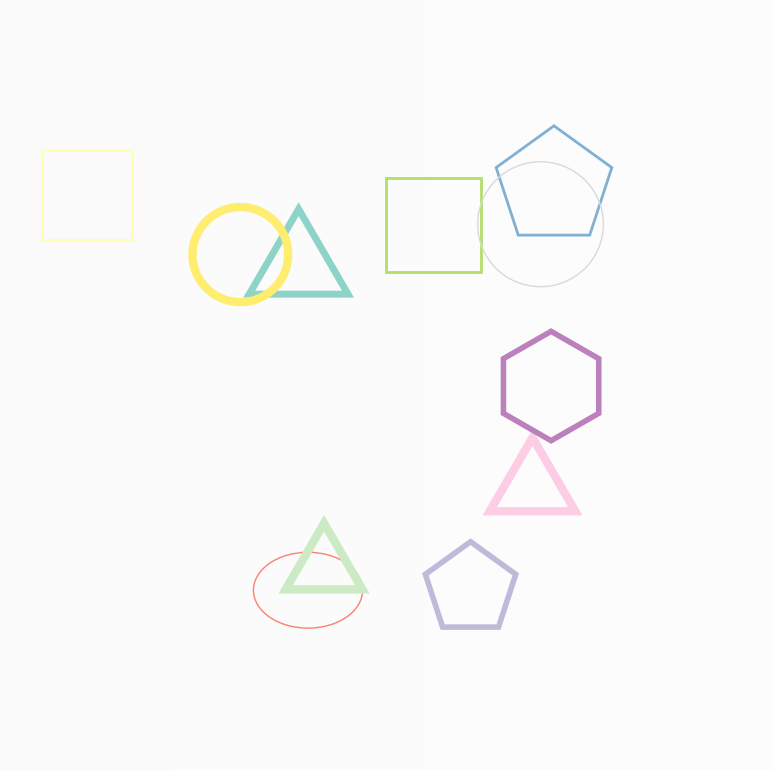[{"shape": "triangle", "thickness": 2.5, "radius": 0.37, "center": [0.385, 0.655]}, {"shape": "square", "thickness": 1, "radius": 0.29, "center": [0.113, 0.747]}, {"shape": "pentagon", "thickness": 2, "radius": 0.31, "center": [0.607, 0.235]}, {"shape": "oval", "thickness": 0.5, "radius": 0.35, "center": [0.397, 0.233]}, {"shape": "pentagon", "thickness": 1, "radius": 0.39, "center": [0.715, 0.758]}, {"shape": "square", "thickness": 1, "radius": 0.31, "center": [0.56, 0.708]}, {"shape": "triangle", "thickness": 3, "radius": 0.32, "center": [0.687, 0.368]}, {"shape": "circle", "thickness": 0.5, "radius": 0.41, "center": [0.697, 0.709]}, {"shape": "hexagon", "thickness": 2, "radius": 0.35, "center": [0.711, 0.499]}, {"shape": "triangle", "thickness": 3, "radius": 0.29, "center": [0.418, 0.263]}, {"shape": "circle", "thickness": 3, "radius": 0.31, "center": [0.31, 0.669]}]